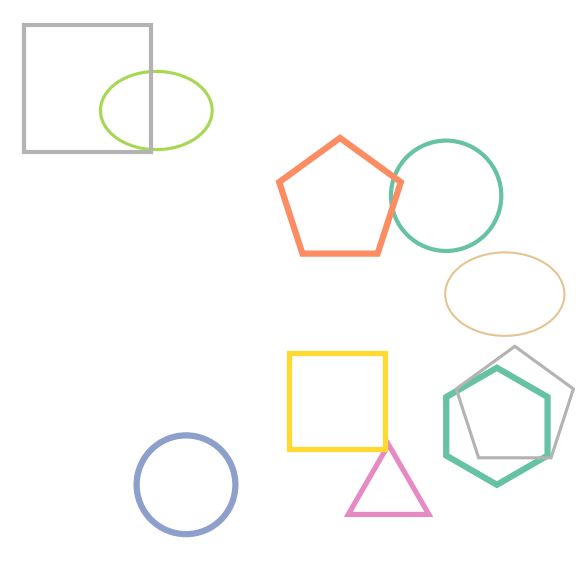[{"shape": "hexagon", "thickness": 3, "radius": 0.51, "center": [0.86, 0.261]}, {"shape": "circle", "thickness": 2, "radius": 0.48, "center": [0.772, 0.66]}, {"shape": "pentagon", "thickness": 3, "radius": 0.55, "center": [0.589, 0.65]}, {"shape": "circle", "thickness": 3, "radius": 0.43, "center": [0.322, 0.16]}, {"shape": "triangle", "thickness": 2.5, "radius": 0.4, "center": [0.673, 0.149]}, {"shape": "oval", "thickness": 1.5, "radius": 0.48, "center": [0.271, 0.808]}, {"shape": "square", "thickness": 2.5, "radius": 0.42, "center": [0.584, 0.304]}, {"shape": "oval", "thickness": 1, "radius": 0.52, "center": [0.874, 0.49]}, {"shape": "pentagon", "thickness": 1.5, "radius": 0.53, "center": [0.891, 0.293]}, {"shape": "square", "thickness": 2, "radius": 0.55, "center": [0.152, 0.846]}]